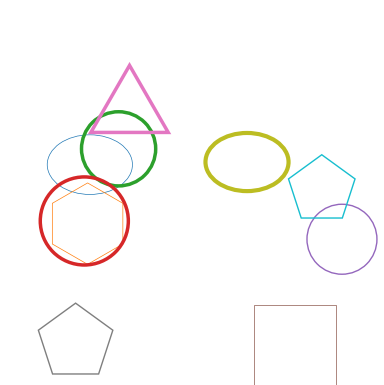[{"shape": "oval", "thickness": 0.5, "radius": 0.55, "center": [0.233, 0.572]}, {"shape": "hexagon", "thickness": 0.5, "radius": 0.53, "center": [0.228, 0.419]}, {"shape": "circle", "thickness": 2.5, "radius": 0.48, "center": [0.308, 0.613]}, {"shape": "circle", "thickness": 2.5, "radius": 0.57, "center": [0.219, 0.426]}, {"shape": "circle", "thickness": 1, "radius": 0.45, "center": [0.888, 0.379]}, {"shape": "square", "thickness": 0.5, "radius": 0.53, "center": [0.766, 0.1]}, {"shape": "triangle", "thickness": 2.5, "radius": 0.58, "center": [0.336, 0.714]}, {"shape": "pentagon", "thickness": 1, "radius": 0.51, "center": [0.196, 0.111]}, {"shape": "oval", "thickness": 3, "radius": 0.54, "center": [0.642, 0.579]}, {"shape": "pentagon", "thickness": 1, "radius": 0.45, "center": [0.836, 0.507]}]